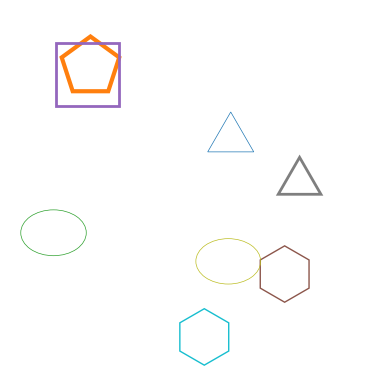[{"shape": "triangle", "thickness": 0.5, "radius": 0.35, "center": [0.599, 0.64]}, {"shape": "pentagon", "thickness": 3, "radius": 0.39, "center": [0.235, 0.827]}, {"shape": "oval", "thickness": 0.5, "radius": 0.43, "center": [0.139, 0.395]}, {"shape": "square", "thickness": 2, "radius": 0.41, "center": [0.228, 0.807]}, {"shape": "hexagon", "thickness": 1, "radius": 0.37, "center": [0.739, 0.288]}, {"shape": "triangle", "thickness": 2, "radius": 0.32, "center": [0.778, 0.527]}, {"shape": "oval", "thickness": 0.5, "radius": 0.42, "center": [0.593, 0.321]}, {"shape": "hexagon", "thickness": 1, "radius": 0.37, "center": [0.531, 0.125]}]